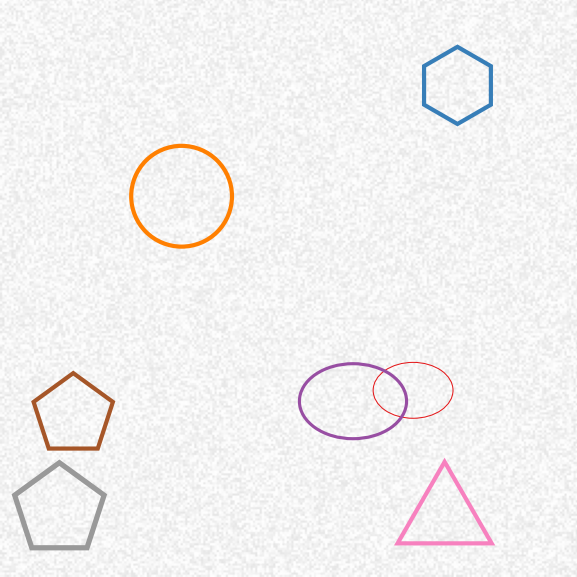[{"shape": "oval", "thickness": 0.5, "radius": 0.35, "center": [0.715, 0.323]}, {"shape": "hexagon", "thickness": 2, "radius": 0.33, "center": [0.792, 0.851]}, {"shape": "oval", "thickness": 1.5, "radius": 0.46, "center": [0.611, 0.304]}, {"shape": "circle", "thickness": 2, "radius": 0.44, "center": [0.314, 0.659]}, {"shape": "pentagon", "thickness": 2, "radius": 0.36, "center": [0.127, 0.281]}, {"shape": "triangle", "thickness": 2, "radius": 0.47, "center": [0.77, 0.105]}, {"shape": "pentagon", "thickness": 2.5, "radius": 0.41, "center": [0.103, 0.116]}]